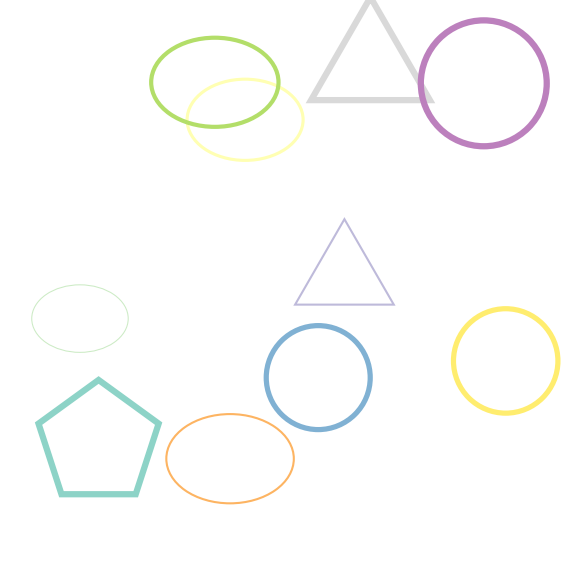[{"shape": "pentagon", "thickness": 3, "radius": 0.55, "center": [0.171, 0.232]}, {"shape": "oval", "thickness": 1.5, "radius": 0.5, "center": [0.424, 0.792]}, {"shape": "triangle", "thickness": 1, "radius": 0.49, "center": [0.596, 0.521]}, {"shape": "circle", "thickness": 2.5, "radius": 0.45, "center": [0.551, 0.345]}, {"shape": "oval", "thickness": 1, "radius": 0.55, "center": [0.398, 0.205]}, {"shape": "oval", "thickness": 2, "radius": 0.55, "center": [0.372, 0.857]}, {"shape": "triangle", "thickness": 3, "radius": 0.59, "center": [0.642, 0.885]}, {"shape": "circle", "thickness": 3, "radius": 0.55, "center": [0.838, 0.855]}, {"shape": "oval", "thickness": 0.5, "radius": 0.42, "center": [0.138, 0.447]}, {"shape": "circle", "thickness": 2.5, "radius": 0.45, "center": [0.876, 0.374]}]